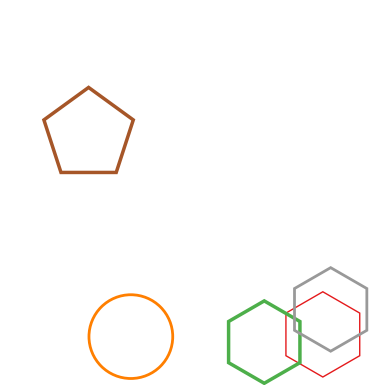[{"shape": "hexagon", "thickness": 1, "radius": 0.55, "center": [0.839, 0.131]}, {"shape": "hexagon", "thickness": 2.5, "radius": 0.53, "center": [0.686, 0.111]}, {"shape": "circle", "thickness": 2, "radius": 0.54, "center": [0.34, 0.126]}, {"shape": "pentagon", "thickness": 2.5, "radius": 0.61, "center": [0.23, 0.651]}, {"shape": "hexagon", "thickness": 2, "radius": 0.54, "center": [0.859, 0.196]}]